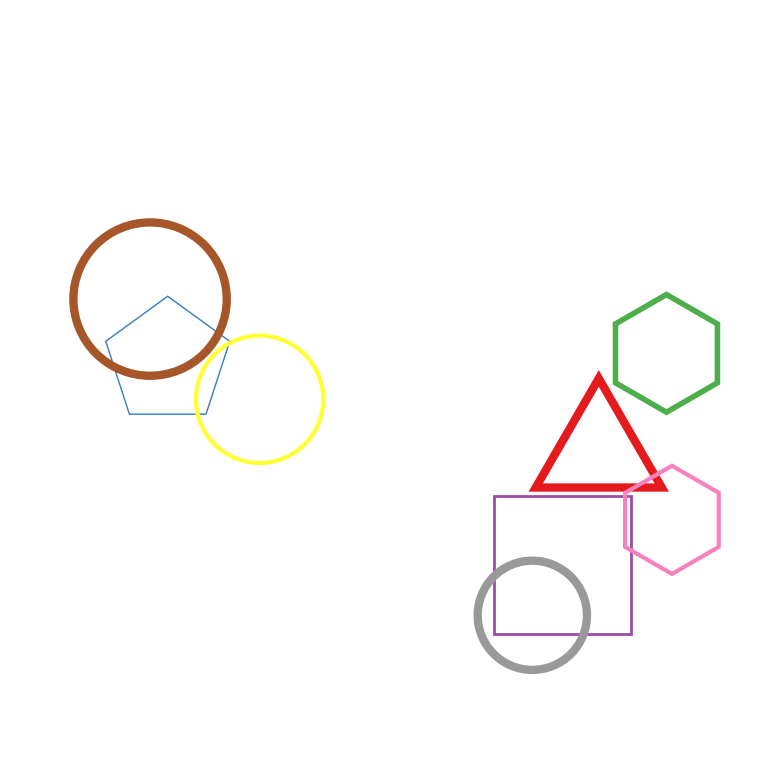[{"shape": "triangle", "thickness": 3, "radius": 0.47, "center": [0.778, 0.414]}, {"shape": "pentagon", "thickness": 0.5, "radius": 0.42, "center": [0.218, 0.531]}, {"shape": "hexagon", "thickness": 2, "radius": 0.38, "center": [0.866, 0.541]}, {"shape": "square", "thickness": 1, "radius": 0.45, "center": [0.731, 0.266]}, {"shape": "circle", "thickness": 1.5, "radius": 0.41, "center": [0.337, 0.481]}, {"shape": "circle", "thickness": 3, "radius": 0.5, "center": [0.195, 0.612]}, {"shape": "hexagon", "thickness": 1.5, "radius": 0.35, "center": [0.873, 0.325]}, {"shape": "circle", "thickness": 3, "radius": 0.35, "center": [0.691, 0.201]}]